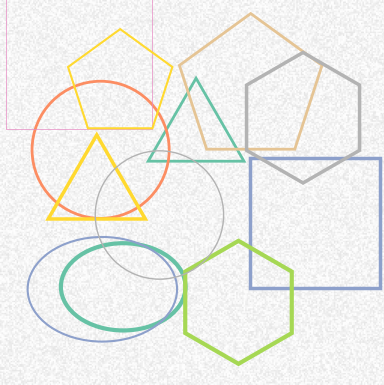[{"shape": "triangle", "thickness": 2, "radius": 0.72, "center": [0.509, 0.653]}, {"shape": "oval", "thickness": 3, "radius": 0.81, "center": [0.32, 0.255]}, {"shape": "circle", "thickness": 2, "radius": 0.89, "center": [0.261, 0.611]}, {"shape": "square", "thickness": 2.5, "radius": 0.84, "center": [0.818, 0.422]}, {"shape": "oval", "thickness": 1.5, "radius": 0.97, "center": [0.266, 0.249]}, {"shape": "square", "thickness": 0.5, "radius": 0.95, "center": [0.205, 0.855]}, {"shape": "hexagon", "thickness": 3, "radius": 0.8, "center": [0.619, 0.215]}, {"shape": "triangle", "thickness": 2.5, "radius": 0.73, "center": [0.251, 0.504]}, {"shape": "pentagon", "thickness": 1.5, "radius": 0.71, "center": [0.312, 0.782]}, {"shape": "pentagon", "thickness": 2, "radius": 0.97, "center": [0.651, 0.77]}, {"shape": "hexagon", "thickness": 2.5, "radius": 0.85, "center": [0.787, 0.694]}, {"shape": "circle", "thickness": 1, "radius": 0.83, "center": [0.414, 0.442]}]